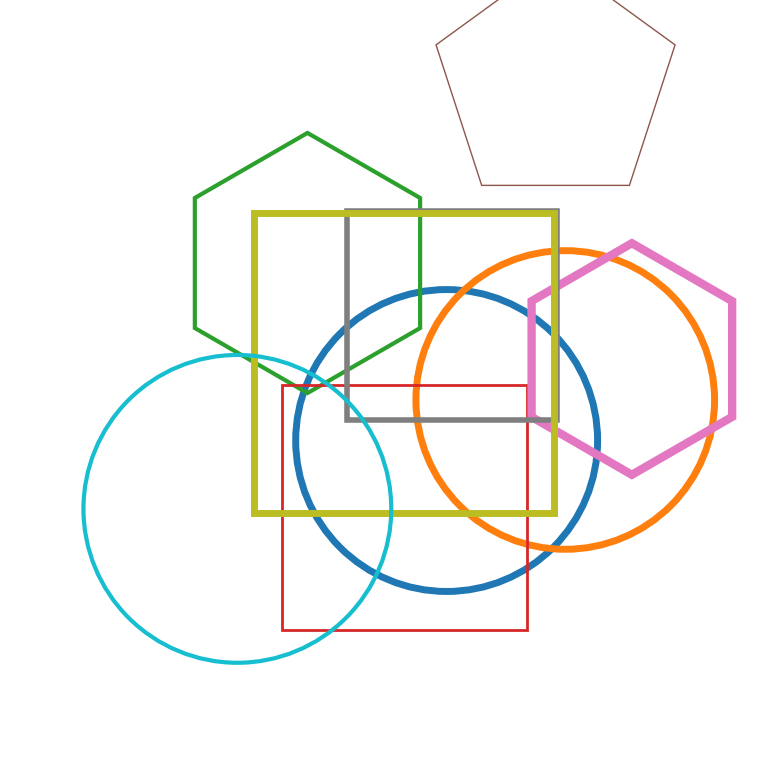[{"shape": "circle", "thickness": 2.5, "radius": 0.98, "center": [0.58, 0.428]}, {"shape": "circle", "thickness": 2.5, "radius": 0.97, "center": [0.734, 0.481]}, {"shape": "hexagon", "thickness": 1.5, "radius": 0.84, "center": [0.399, 0.658]}, {"shape": "square", "thickness": 1, "radius": 0.8, "center": [0.526, 0.341]}, {"shape": "pentagon", "thickness": 0.5, "radius": 0.82, "center": [0.722, 0.891]}, {"shape": "hexagon", "thickness": 3, "radius": 0.75, "center": [0.821, 0.534]}, {"shape": "square", "thickness": 2, "radius": 0.68, "center": [0.587, 0.59]}, {"shape": "square", "thickness": 2.5, "radius": 0.97, "center": [0.524, 0.529]}, {"shape": "circle", "thickness": 1.5, "radius": 1.0, "center": [0.308, 0.339]}]